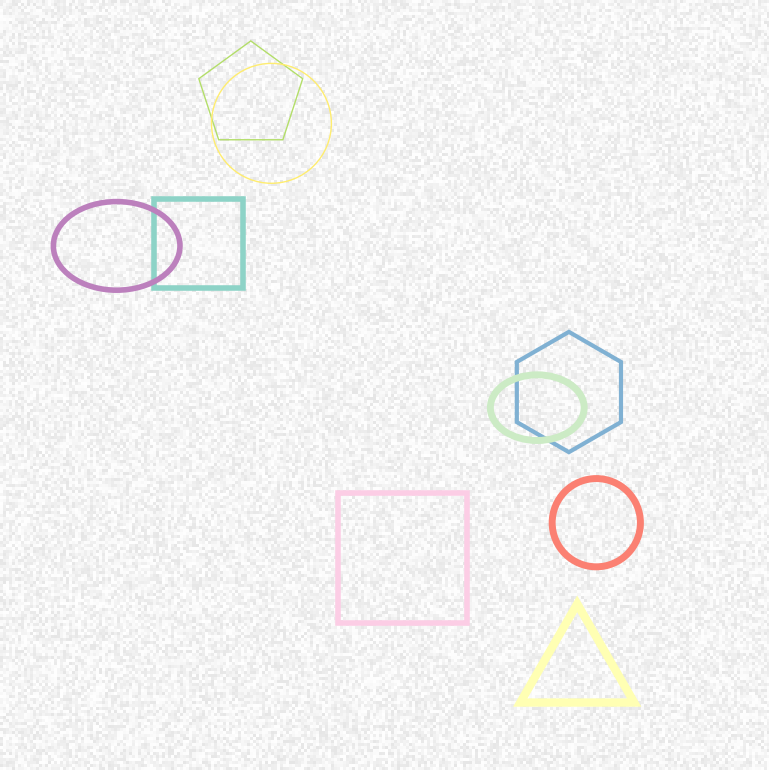[{"shape": "square", "thickness": 2, "radius": 0.29, "center": [0.258, 0.683]}, {"shape": "triangle", "thickness": 3, "radius": 0.43, "center": [0.75, 0.13]}, {"shape": "circle", "thickness": 2.5, "radius": 0.29, "center": [0.774, 0.321]}, {"shape": "hexagon", "thickness": 1.5, "radius": 0.39, "center": [0.739, 0.491]}, {"shape": "pentagon", "thickness": 0.5, "radius": 0.35, "center": [0.326, 0.876]}, {"shape": "square", "thickness": 2, "radius": 0.42, "center": [0.523, 0.275]}, {"shape": "oval", "thickness": 2, "radius": 0.41, "center": [0.152, 0.681]}, {"shape": "oval", "thickness": 2.5, "radius": 0.3, "center": [0.698, 0.471]}, {"shape": "circle", "thickness": 0.5, "radius": 0.39, "center": [0.353, 0.84]}]